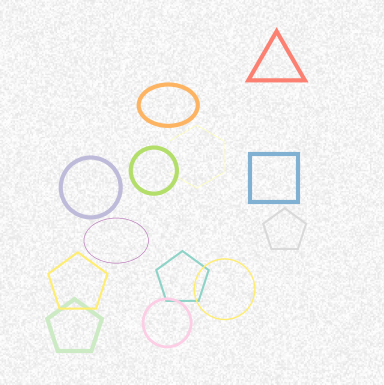[{"shape": "pentagon", "thickness": 1.5, "radius": 0.36, "center": [0.474, 0.276]}, {"shape": "hexagon", "thickness": 0.5, "radius": 0.41, "center": [0.511, 0.593]}, {"shape": "circle", "thickness": 3, "radius": 0.39, "center": [0.236, 0.513]}, {"shape": "triangle", "thickness": 3, "radius": 0.42, "center": [0.718, 0.834]}, {"shape": "square", "thickness": 3, "radius": 0.31, "center": [0.711, 0.539]}, {"shape": "oval", "thickness": 3, "radius": 0.38, "center": [0.437, 0.727]}, {"shape": "circle", "thickness": 3, "radius": 0.3, "center": [0.4, 0.557]}, {"shape": "circle", "thickness": 2, "radius": 0.31, "center": [0.434, 0.161]}, {"shape": "pentagon", "thickness": 1.5, "radius": 0.29, "center": [0.739, 0.401]}, {"shape": "oval", "thickness": 0.5, "radius": 0.42, "center": [0.302, 0.375]}, {"shape": "pentagon", "thickness": 3, "radius": 0.37, "center": [0.194, 0.149]}, {"shape": "circle", "thickness": 1, "radius": 0.39, "center": [0.583, 0.249]}, {"shape": "pentagon", "thickness": 1.5, "radius": 0.4, "center": [0.202, 0.264]}]